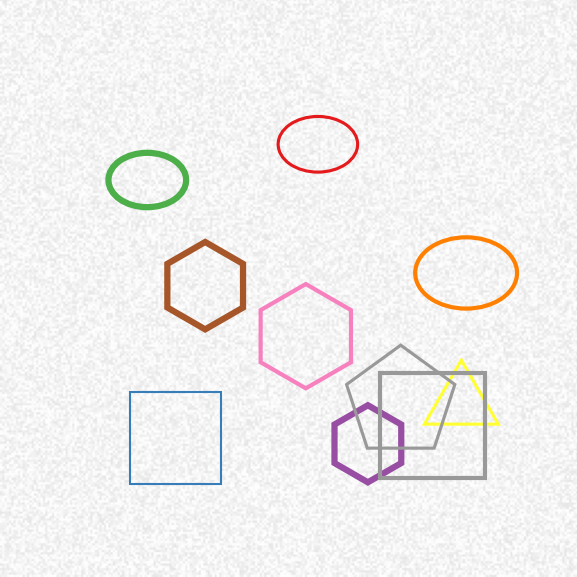[{"shape": "oval", "thickness": 1.5, "radius": 0.34, "center": [0.55, 0.749]}, {"shape": "square", "thickness": 1, "radius": 0.4, "center": [0.304, 0.241]}, {"shape": "oval", "thickness": 3, "radius": 0.34, "center": [0.255, 0.687]}, {"shape": "hexagon", "thickness": 3, "radius": 0.33, "center": [0.637, 0.231]}, {"shape": "oval", "thickness": 2, "radius": 0.44, "center": [0.807, 0.526]}, {"shape": "triangle", "thickness": 1.5, "radius": 0.37, "center": [0.799, 0.302]}, {"shape": "hexagon", "thickness": 3, "radius": 0.38, "center": [0.355, 0.504]}, {"shape": "hexagon", "thickness": 2, "radius": 0.45, "center": [0.53, 0.417]}, {"shape": "square", "thickness": 2, "radius": 0.45, "center": [0.749, 0.262]}, {"shape": "pentagon", "thickness": 1.5, "radius": 0.49, "center": [0.694, 0.303]}]